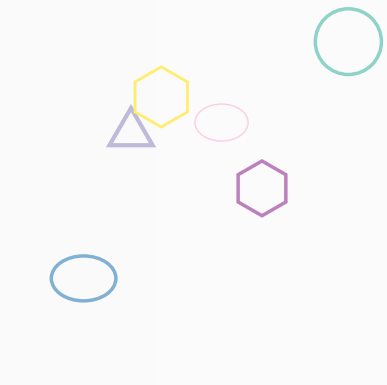[{"shape": "circle", "thickness": 2.5, "radius": 0.43, "center": [0.899, 0.892]}, {"shape": "triangle", "thickness": 3, "radius": 0.32, "center": [0.338, 0.655]}, {"shape": "oval", "thickness": 2.5, "radius": 0.42, "center": [0.216, 0.277]}, {"shape": "oval", "thickness": 1, "radius": 0.34, "center": [0.572, 0.682]}, {"shape": "hexagon", "thickness": 2.5, "radius": 0.36, "center": [0.676, 0.511]}, {"shape": "hexagon", "thickness": 2, "radius": 0.39, "center": [0.416, 0.748]}]